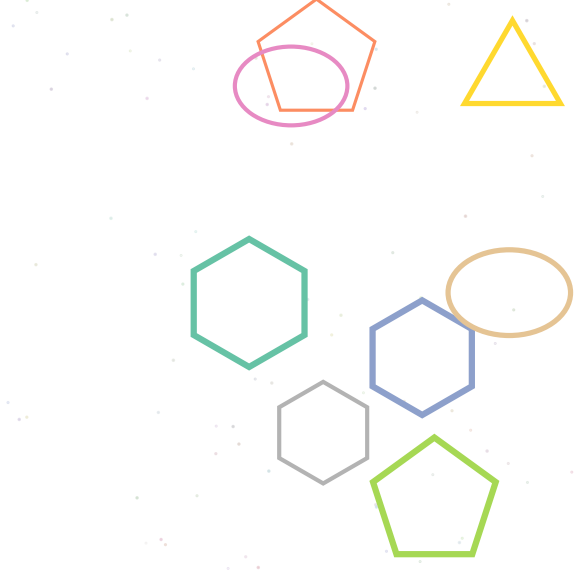[{"shape": "hexagon", "thickness": 3, "radius": 0.55, "center": [0.431, 0.474]}, {"shape": "pentagon", "thickness": 1.5, "radius": 0.53, "center": [0.548, 0.894]}, {"shape": "hexagon", "thickness": 3, "radius": 0.5, "center": [0.731, 0.38]}, {"shape": "oval", "thickness": 2, "radius": 0.49, "center": [0.504, 0.85]}, {"shape": "pentagon", "thickness": 3, "radius": 0.56, "center": [0.752, 0.13]}, {"shape": "triangle", "thickness": 2.5, "radius": 0.48, "center": [0.887, 0.868]}, {"shape": "oval", "thickness": 2.5, "radius": 0.53, "center": [0.882, 0.492]}, {"shape": "hexagon", "thickness": 2, "radius": 0.44, "center": [0.56, 0.25]}]